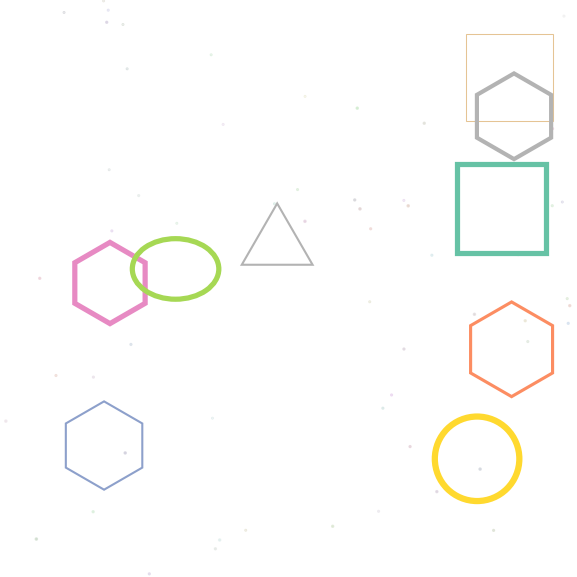[{"shape": "square", "thickness": 2.5, "radius": 0.39, "center": [0.868, 0.638]}, {"shape": "hexagon", "thickness": 1.5, "radius": 0.41, "center": [0.886, 0.394]}, {"shape": "hexagon", "thickness": 1, "radius": 0.38, "center": [0.18, 0.228]}, {"shape": "hexagon", "thickness": 2.5, "radius": 0.35, "center": [0.19, 0.509]}, {"shape": "oval", "thickness": 2.5, "radius": 0.37, "center": [0.304, 0.533]}, {"shape": "circle", "thickness": 3, "radius": 0.37, "center": [0.826, 0.205]}, {"shape": "square", "thickness": 0.5, "radius": 0.38, "center": [0.883, 0.865]}, {"shape": "hexagon", "thickness": 2, "radius": 0.37, "center": [0.89, 0.798]}, {"shape": "triangle", "thickness": 1, "radius": 0.35, "center": [0.48, 0.576]}]